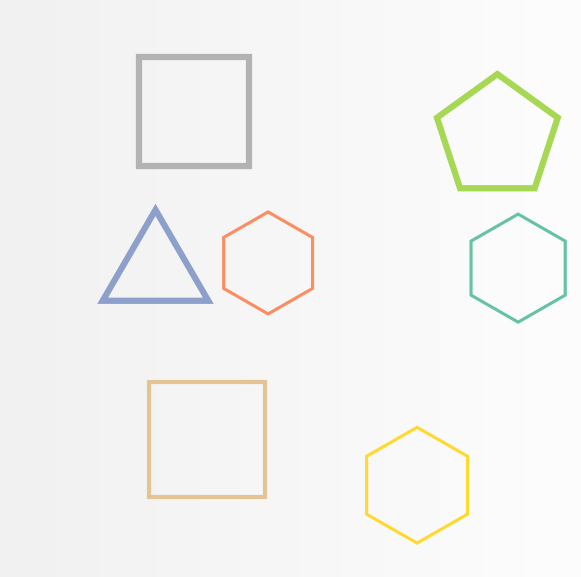[{"shape": "hexagon", "thickness": 1.5, "radius": 0.47, "center": [0.891, 0.535]}, {"shape": "hexagon", "thickness": 1.5, "radius": 0.44, "center": [0.461, 0.544]}, {"shape": "triangle", "thickness": 3, "radius": 0.52, "center": [0.268, 0.531]}, {"shape": "pentagon", "thickness": 3, "radius": 0.55, "center": [0.856, 0.762]}, {"shape": "hexagon", "thickness": 1.5, "radius": 0.5, "center": [0.718, 0.159]}, {"shape": "square", "thickness": 2, "radius": 0.5, "center": [0.356, 0.237]}, {"shape": "square", "thickness": 3, "radius": 0.47, "center": [0.334, 0.806]}]